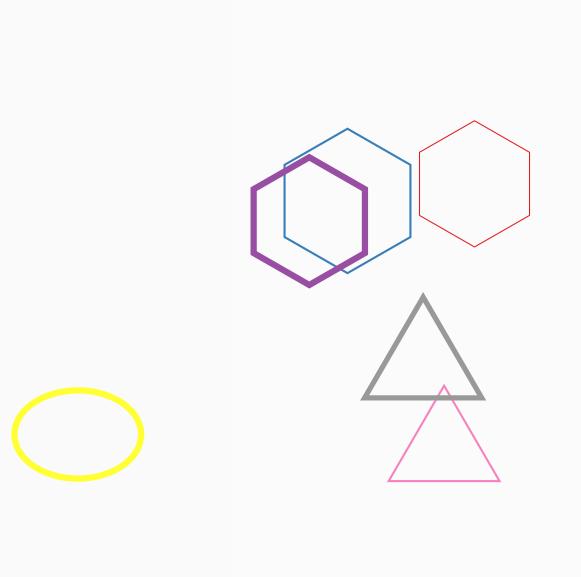[{"shape": "hexagon", "thickness": 0.5, "radius": 0.55, "center": [0.816, 0.681]}, {"shape": "hexagon", "thickness": 1, "radius": 0.63, "center": [0.598, 0.651]}, {"shape": "hexagon", "thickness": 3, "radius": 0.55, "center": [0.532, 0.616]}, {"shape": "oval", "thickness": 3, "radius": 0.55, "center": [0.134, 0.247]}, {"shape": "triangle", "thickness": 1, "radius": 0.55, "center": [0.764, 0.221]}, {"shape": "triangle", "thickness": 2.5, "radius": 0.58, "center": [0.728, 0.368]}]